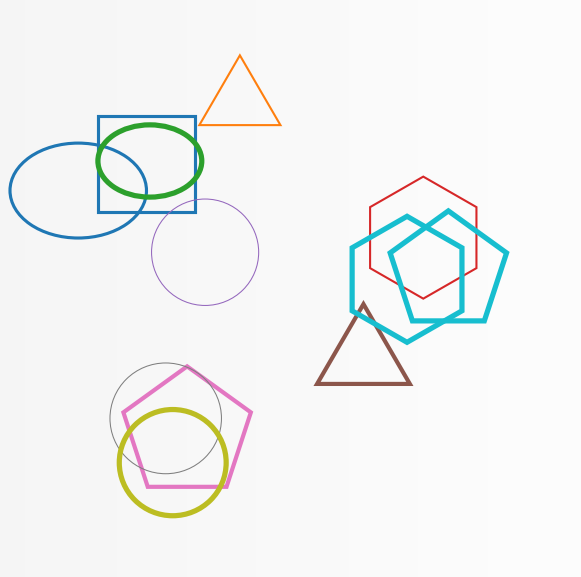[{"shape": "square", "thickness": 1.5, "radius": 0.42, "center": [0.252, 0.715]}, {"shape": "oval", "thickness": 1.5, "radius": 0.59, "center": [0.135, 0.669]}, {"shape": "triangle", "thickness": 1, "radius": 0.4, "center": [0.413, 0.823]}, {"shape": "oval", "thickness": 2.5, "radius": 0.45, "center": [0.258, 0.72]}, {"shape": "hexagon", "thickness": 1, "radius": 0.53, "center": [0.728, 0.588]}, {"shape": "circle", "thickness": 0.5, "radius": 0.46, "center": [0.353, 0.562]}, {"shape": "triangle", "thickness": 2, "radius": 0.46, "center": [0.625, 0.38]}, {"shape": "pentagon", "thickness": 2, "radius": 0.58, "center": [0.322, 0.249]}, {"shape": "circle", "thickness": 0.5, "radius": 0.48, "center": [0.285, 0.275]}, {"shape": "circle", "thickness": 2.5, "radius": 0.46, "center": [0.297, 0.198]}, {"shape": "hexagon", "thickness": 2.5, "radius": 0.55, "center": [0.7, 0.515]}, {"shape": "pentagon", "thickness": 2.5, "radius": 0.53, "center": [0.771, 0.529]}]